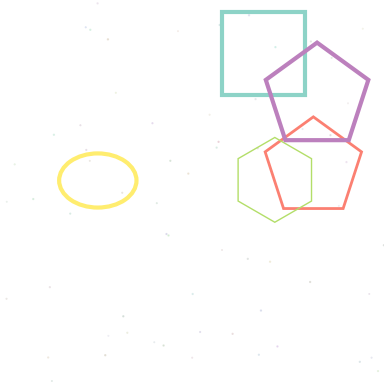[{"shape": "square", "thickness": 3, "radius": 0.54, "center": [0.685, 0.861]}, {"shape": "pentagon", "thickness": 2, "radius": 0.66, "center": [0.814, 0.565]}, {"shape": "hexagon", "thickness": 1, "radius": 0.55, "center": [0.714, 0.533]}, {"shape": "pentagon", "thickness": 3, "radius": 0.7, "center": [0.824, 0.749]}, {"shape": "oval", "thickness": 3, "radius": 0.5, "center": [0.254, 0.531]}]